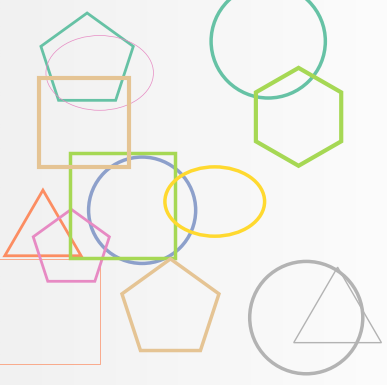[{"shape": "pentagon", "thickness": 2, "radius": 0.63, "center": [0.225, 0.841]}, {"shape": "circle", "thickness": 2.5, "radius": 0.74, "center": [0.692, 0.893]}, {"shape": "square", "thickness": 0.5, "radius": 0.68, "center": [0.123, 0.191]}, {"shape": "triangle", "thickness": 2, "radius": 0.57, "center": [0.111, 0.393]}, {"shape": "circle", "thickness": 2.5, "radius": 0.69, "center": [0.367, 0.454]}, {"shape": "oval", "thickness": 0.5, "radius": 0.69, "center": [0.257, 0.811]}, {"shape": "pentagon", "thickness": 2, "radius": 0.52, "center": [0.184, 0.353]}, {"shape": "hexagon", "thickness": 3, "radius": 0.64, "center": [0.77, 0.697]}, {"shape": "square", "thickness": 2.5, "radius": 0.68, "center": [0.316, 0.466]}, {"shape": "oval", "thickness": 2.5, "radius": 0.64, "center": [0.554, 0.477]}, {"shape": "pentagon", "thickness": 2.5, "radius": 0.66, "center": [0.44, 0.196]}, {"shape": "square", "thickness": 3, "radius": 0.58, "center": [0.217, 0.682]}, {"shape": "circle", "thickness": 2.5, "radius": 0.73, "center": [0.79, 0.175]}, {"shape": "triangle", "thickness": 1, "radius": 0.65, "center": [0.871, 0.175]}]